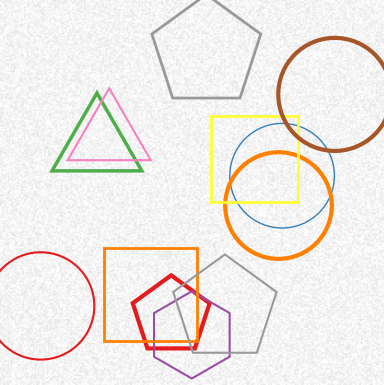[{"shape": "circle", "thickness": 1.5, "radius": 0.7, "center": [0.106, 0.205]}, {"shape": "pentagon", "thickness": 3, "radius": 0.52, "center": [0.445, 0.18]}, {"shape": "circle", "thickness": 1, "radius": 0.68, "center": [0.733, 0.544]}, {"shape": "triangle", "thickness": 2.5, "radius": 0.67, "center": [0.252, 0.624]}, {"shape": "hexagon", "thickness": 1.5, "radius": 0.57, "center": [0.498, 0.13]}, {"shape": "circle", "thickness": 3, "radius": 0.69, "center": [0.723, 0.466]}, {"shape": "square", "thickness": 2, "radius": 0.6, "center": [0.391, 0.235]}, {"shape": "square", "thickness": 2, "radius": 0.56, "center": [0.661, 0.587]}, {"shape": "circle", "thickness": 3, "radius": 0.73, "center": [0.87, 0.755]}, {"shape": "triangle", "thickness": 1.5, "radius": 0.62, "center": [0.284, 0.646]}, {"shape": "pentagon", "thickness": 1.5, "radius": 0.71, "center": [0.584, 0.198]}, {"shape": "pentagon", "thickness": 2, "radius": 0.74, "center": [0.536, 0.866]}]